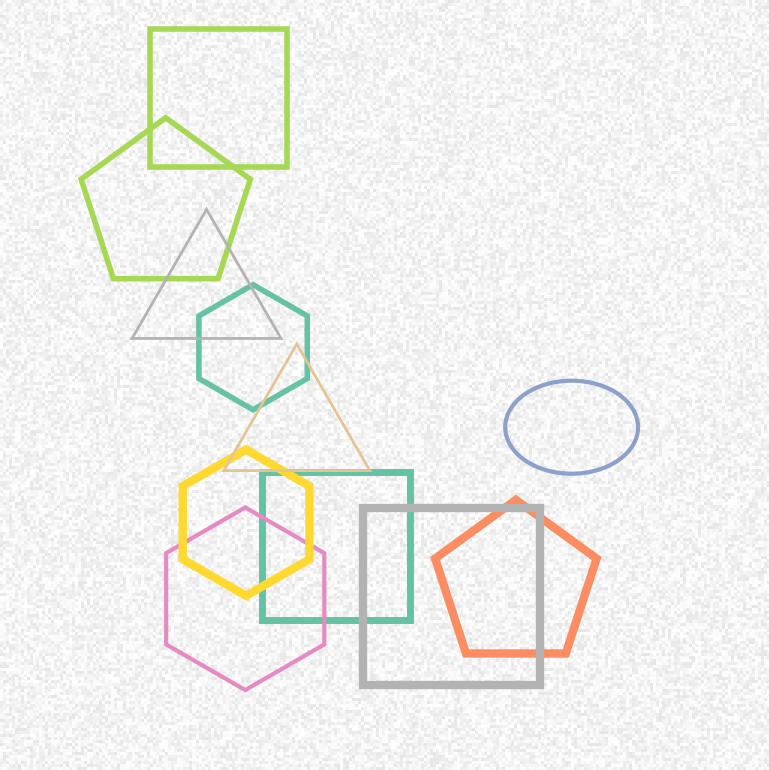[{"shape": "hexagon", "thickness": 2, "radius": 0.41, "center": [0.329, 0.549]}, {"shape": "square", "thickness": 2.5, "radius": 0.48, "center": [0.436, 0.291]}, {"shape": "pentagon", "thickness": 3, "radius": 0.55, "center": [0.67, 0.241]}, {"shape": "oval", "thickness": 1.5, "radius": 0.43, "center": [0.742, 0.445]}, {"shape": "hexagon", "thickness": 1.5, "radius": 0.59, "center": [0.318, 0.222]}, {"shape": "square", "thickness": 2, "radius": 0.45, "center": [0.284, 0.873]}, {"shape": "pentagon", "thickness": 2, "radius": 0.58, "center": [0.215, 0.732]}, {"shape": "hexagon", "thickness": 3, "radius": 0.47, "center": [0.32, 0.321]}, {"shape": "triangle", "thickness": 1, "radius": 0.55, "center": [0.385, 0.444]}, {"shape": "triangle", "thickness": 1, "radius": 0.56, "center": [0.268, 0.616]}, {"shape": "square", "thickness": 3, "radius": 0.58, "center": [0.587, 0.225]}]